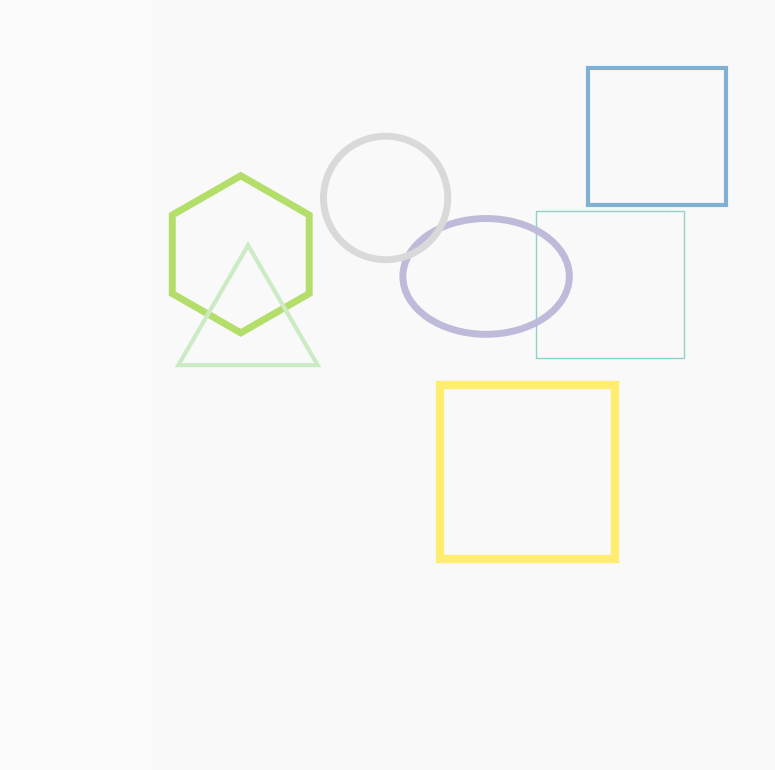[{"shape": "square", "thickness": 0.5, "radius": 0.48, "center": [0.787, 0.631]}, {"shape": "oval", "thickness": 2.5, "radius": 0.54, "center": [0.627, 0.641]}, {"shape": "square", "thickness": 1.5, "radius": 0.44, "center": [0.848, 0.823]}, {"shape": "hexagon", "thickness": 2.5, "radius": 0.51, "center": [0.311, 0.67]}, {"shape": "circle", "thickness": 2.5, "radius": 0.4, "center": [0.498, 0.743]}, {"shape": "triangle", "thickness": 1.5, "radius": 0.52, "center": [0.32, 0.578]}, {"shape": "square", "thickness": 3, "radius": 0.56, "center": [0.681, 0.387]}]